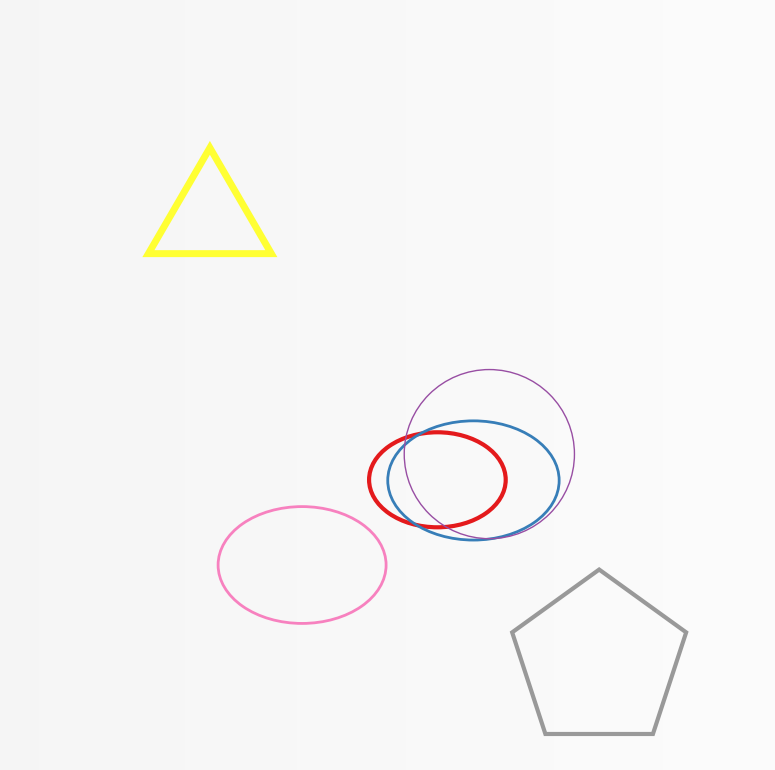[{"shape": "oval", "thickness": 1.5, "radius": 0.44, "center": [0.564, 0.377]}, {"shape": "oval", "thickness": 1, "radius": 0.55, "center": [0.611, 0.376]}, {"shape": "circle", "thickness": 0.5, "radius": 0.55, "center": [0.631, 0.41]}, {"shape": "triangle", "thickness": 2.5, "radius": 0.46, "center": [0.271, 0.716]}, {"shape": "oval", "thickness": 1, "radius": 0.54, "center": [0.39, 0.266]}, {"shape": "pentagon", "thickness": 1.5, "radius": 0.59, "center": [0.773, 0.142]}]